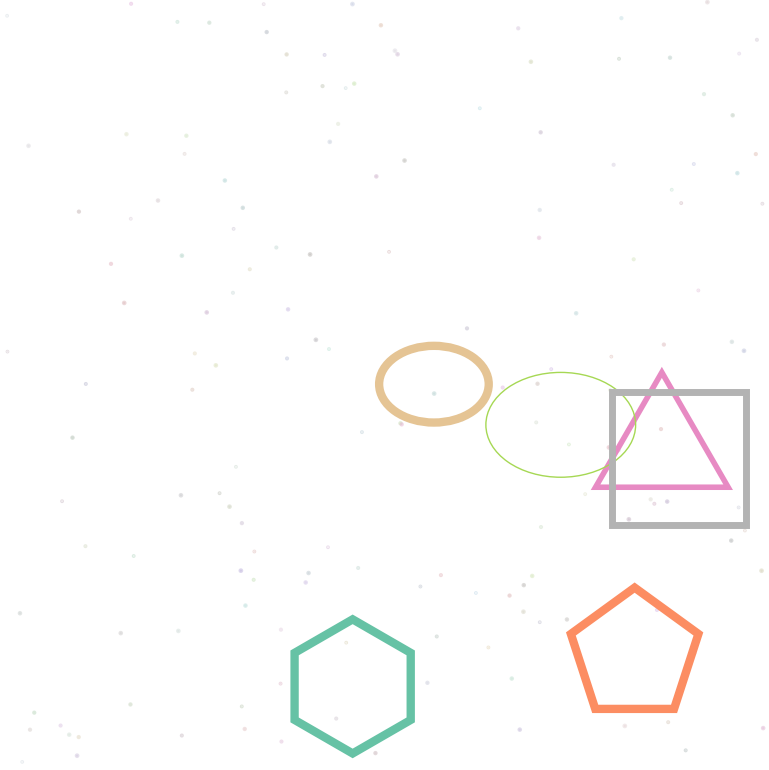[{"shape": "hexagon", "thickness": 3, "radius": 0.44, "center": [0.458, 0.109]}, {"shape": "pentagon", "thickness": 3, "radius": 0.44, "center": [0.824, 0.15]}, {"shape": "triangle", "thickness": 2, "radius": 0.5, "center": [0.86, 0.417]}, {"shape": "oval", "thickness": 0.5, "radius": 0.49, "center": [0.728, 0.448]}, {"shape": "oval", "thickness": 3, "radius": 0.36, "center": [0.564, 0.501]}, {"shape": "square", "thickness": 2.5, "radius": 0.43, "center": [0.882, 0.404]}]